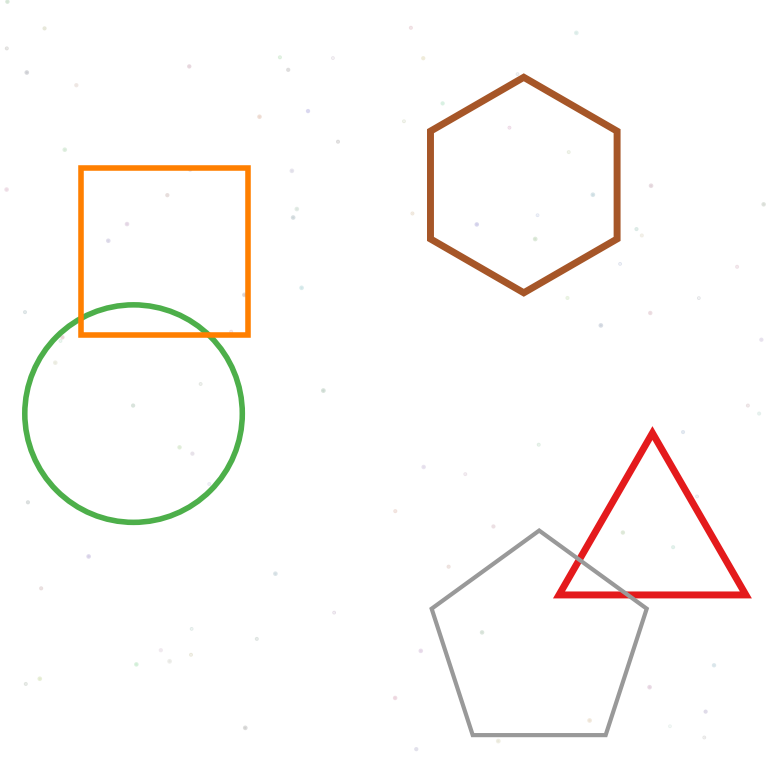[{"shape": "triangle", "thickness": 2.5, "radius": 0.7, "center": [0.847, 0.297]}, {"shape": "circle", "thickness": 2, "radius": 0.71, "center": [0.173, 0.463]}, {"shape": "square", "thickness": 2, "radius": 0.54, "center": [0.214, 0.673]}, {"shape": "hexagon", "thickness": 2.5, "radius": 0.7, "center": [0.68, 0.76]}, {"shape": "pentagon", "thickness": 1.5, "radius": 0.73, "center": [0.7, 0.164]}]